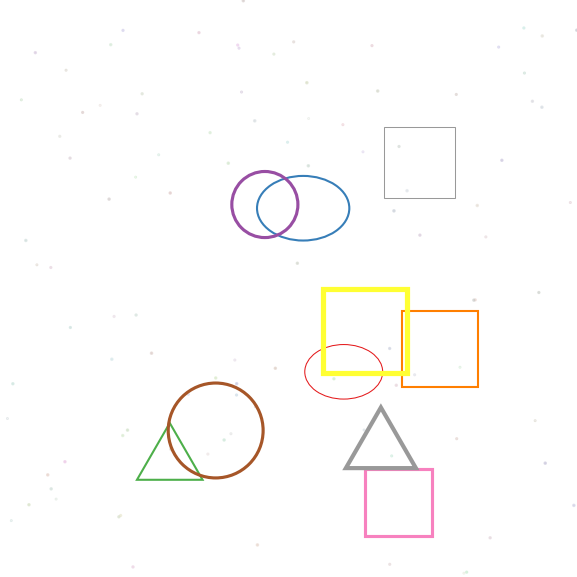[{"shape": "oval", "thickness": 0.5, "radius": 0.34, "center": [0.595, 0.355]}, {"shape": "oval", "thickness": 1, "radius": 0.4, "center": [0.525, 0.639]}, {"shape": "triangle", "thickness": 1, "radius": 0.33, "center": [0.294, 0.201]}, {"shape": "circle", "thickness": 1.5, "radius": 0.29, "center": [0.459, 0.645]}, {"shape": "square", "thickness": 1, "radius": 0.33, "center": [0.761, 0.394]}, {"shape": "square", "thickness": 2.5, "radius": 0.36, "center": [0.632, 0.426]}, {"shape": "circle", "thickness": 1.5, "radius": 0.41, "center": [0.373, 0.254]}, {"shape": "square", "thickness": 1.5, "radius": 0.29, "center": [0.69, 0.129]}, {"shape": "square", "thickness": 0.5, "radius": 0.31, "center": [0.727, 0.718]}, {"shape": "triangle", "thickness": 2, "radius": 0.35, "center": [0.66, 0.224]}]